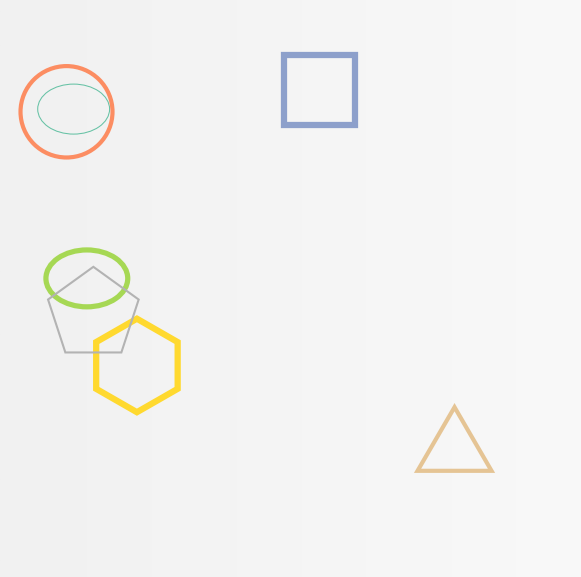[{"shape": "oval", "thickness": 0.5, "radius": 0.31, "center": [0.127, 0.81]}, {"shape": "circle", "thickness": 2, "radius": 0.4, "center": [0.114, 0.806]}, {"shape": "square", "thickness": 3, "radius": 0.3, "center": [0.55, 0.844]}, {"shape": "oval", "thickness": 2.5, "radius": 0.35, "center": [0.149, 0.517]}, {"shape": "hexagon", "thickness": 3, "radius": 0.4, "center": [0.236, 0.366]}, {"shape": "triangle", "thickness": 2, "radius": 0.37, "center": [0.782, 0.221]}, {"shape": "pentagon", "thickness": 1, "radius": 0.41, "center": [0.161, 0.455]}]